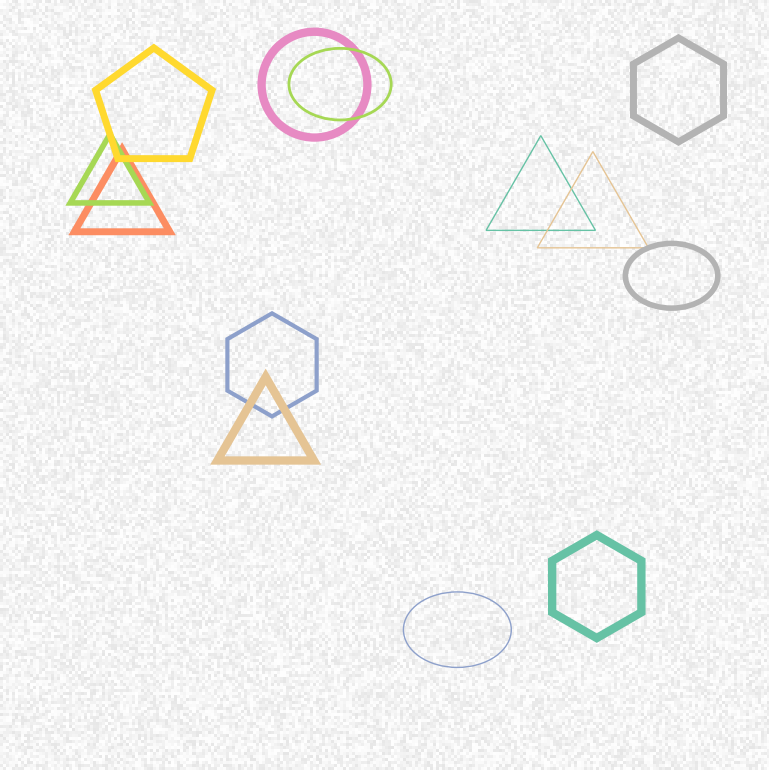[{"shape": "triangle", "thickness": 0.5, "radius": 0.41, "center": [0.702, 0.742]}, {"shape": "hexagon", "thickness": 3, "radius": 0.33, "center": [0.775, 0.238]}, {"shape": "triangle", "thickness": 2.5, "radius": 0.36, "center": [0.159, 0.735]}, {"shape": "hexagon", "thickness": 1.5, "radius": 0.33, "center": [0.353, 0.526]}, {"shape": "oval", "thickness": 0.5, "radius": 0.35, "center": [0.594, 0.182]}, {"shape": "circle", "thickness": 3, "radius": 0.34, "center": [0.408, 0.89]}, {"shape": "triangle", "thickness": 2, "radius": 0.3, "center": [0.143, 0.766]}, {"shape": "oval", "thickness": 1, "radius": 0.33, "center": [0.442, 0.891]}, {"shape": "pentagon", "thickness": 2.5, "radius": 0.4, "center": [0.2, 0.858]}, {"shape": "triangle", "thickness": 0.5, "radius": 0.42, "center": [0.77, 0.72]}, {"shape": "triangle", "thickness": 3, "radius": 0.36, "center": [0.345, 0.438]}, {"shape": "oval", "thickness": 2, "radius": 0.3, "center": [0.872, 0.642]}, {"shape": "hexagon", "thickness": 2.5, "radius": 0.34, "center": [0.881, 0.883]}]